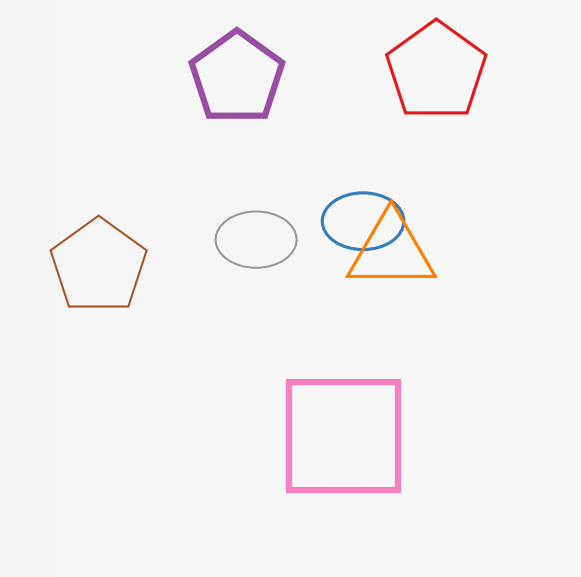[{"shape": "pentagon", "thickness": 1.5, "radius": 0.45, "center": [0.751, 0.876]}, {"shape": "oval", "thickness": 1.5, "radius": 0.35, "center": [0.625, 0.616]}, {"shape": "pentagon", "thickness": 3, "radius": 0.41, "center": [0.408, 0.865]}, {"shape": "triangle", "thickness": 1.5, "radius": 0.44, "center": [0.673, 0.564]}, {"shape": "pentagon", "thickness": 1, "radius": 0.43, "center": [0.17, 0.539]}, {"shape": "square", "thickness": 3, "radius": 0.47, "center": [0.591, 0.245]}, {"shape": "oval", "thickness": 1, "radius": 0.35, "center": [0.441, 0.584]}]